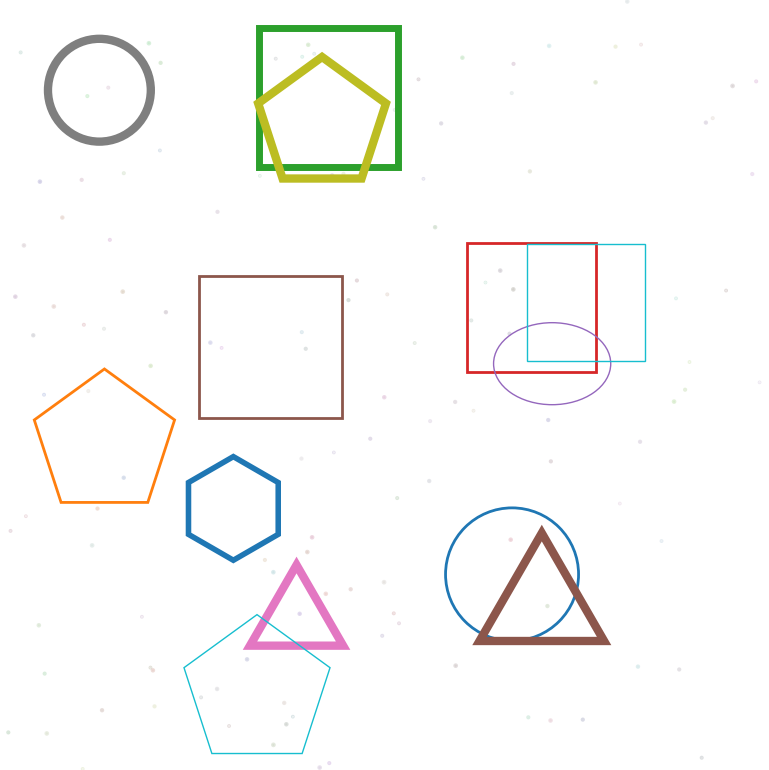[{"shape": "circle", "thickness": 1, "radius": 0.43, "center": [0.665, 0.254]}, {"shape": "hexagon", "thickness": 2, "radius": 0.34, "center": [0.303, 0.34]}, {"shape": "pentagon", "thickness": 1, "radius": 0.48, "center": [0.136, 0.425]}, {"shape": "square", "thickness": 2.5, "radius": 0.45, "center": [0.427, 0.873]}, {"shape": "square", "thickness": 1, "radius": 0.42, "center": [0.69, 0.6]}, {"shape": "oval", "thickness": 0.5, "radius": 0.38, "center": [0.717, 0.528]}, {"shape": "square", "thickness": 1, "radius": 0.46, "center": [0.352, 0.549]}, {"shape": "triangle", "thickness": 3, "radius": 0.47, "center": [0.704, 0.214]}, {"shape": "triangle", "thickness": 3, "radius": 0.35, "center": [0.385, 0.196]}, {"shape": "circle", "thickness": 3, "radius": 0.33, "center": [0.129, 0.883]}, {"shape": "pentagon", "thickness": 3, "radius": 0.44, "center": [0.418, 0.839]}, {"shape": "pentagon", "thickness": 0.5, "radius": 0.5, "center": [0.334, 0.102]}, {"shape": "square", "thickness": 0.5, "radius": 0.38, "center": [0.761, 0.607]}]